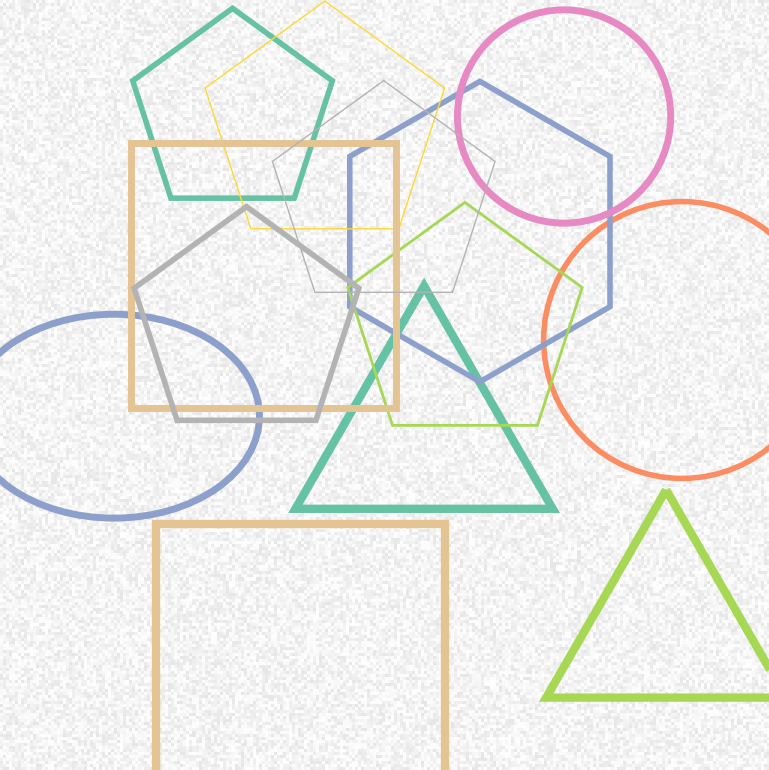[{"shape": "pentagon", "thickness": 2, "radius": 0.68, "center": [0.302, 0.853]}, {"shape": "triangle", "thickness": 3, "radius": 0.96, "center": [0.551, 0.436]}, {"shape": "circle", "thickness": 2, "radius": 0.9, "center": [0.886, 0.558]}, {"shape": "hexagon", "thickness": 2, "radius": 0.98, "center": [0.623, 0.699]}, {"shape": "oval", "thickness": 2.5, "radius": 0.95, "center": [0.148, 0.46]}, {"shape": "circle", "thickness": 2.5, "radius": 0.69, "center": [0.733, 0.849]}, {"shape": "triangle", "thickness": 3, "radius": 0.9, "center": [0.865, 0.184]}, {"shape": "pentagon", "thickness": 1, "radius": 0.8, "center": [0.604, 0.577]}, {"shape": "pentagon", "thickness": 0.5, "radius": 0.82, "center": [0.422, 0.835]}, {"shape": "square", "thickness": 2.5, "radius": 0.86, "center": [0.342, 0.642]}, {"shape": "square", "thickness": 3, "radius": 0.94, "center": [0.39, 0.132]}, {"shape": "pentagon", "thickness": 0.5, "radius": 0.76, "center": [0.498, 0.743]}, {"shape": "pentagon", "thickness": 2, "radius": 0.77, "center": [0.32, 0.578]}]